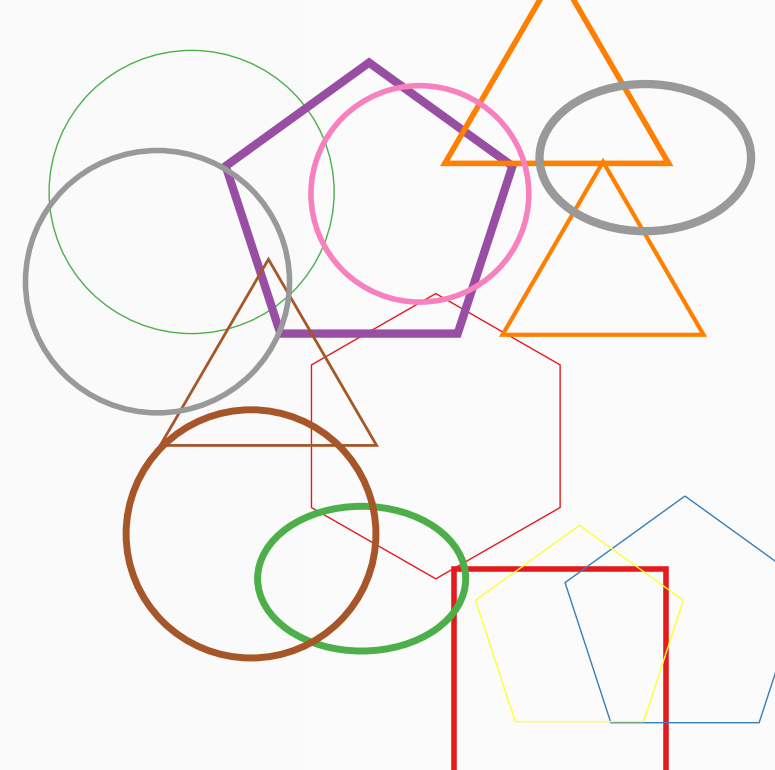[{"shape": "square", "thickness": 2, "radius": 0.68, "center": [0.722, 0.125]}, {"shape": "hexagon", "thickness": 0.5, "radius": 0.93, "center": [0.562, 0.433]}, {"shape": "pentagon", "thickness": 0.5, "radius": 0.81, "center": [0.884, 0.193]}, {"shape": "oval", "thickness": 2.5, "radius": 0.67, "center": [0.467, 0.248]}, {"shape": "circle", "thickness": 0.5, "radius": 0.92, "center": [0.247, 0.751]}, {"shape": "pentagon", "thickness": 3, "radius": 0.97, "center": [0.476, 0.724]}, {"shape": "triangle", "thickness": 2, "radius": 0.83, "center": [0.718, 0.871]}, {"shape": "triangle", "thickness": 1.5, "radius": 0.75, "center": [0.778, 0.64]}, {"shape": "pentagon", "thickness": 0.5, "radius": 0.7, "center": [0.748, 0.177]}, {"shape": "triangle", "thickness": 1, "radius": 0.81, "center": [0.346, 0.502]}, {"shape": "circle", "thickness": 2.5, "radius": 0.81, "center": [0.324, 0.307]}, {"shape": "circle", "thickness": 2, "radius": 0.7, "center": [0.542, 0.748]}, {"shape": "circle", "thickness": 2, "radius": 0.85, "center": [0.203, 0.634]}, {"shape": "oval", "thickness": 3, "radius": 0.68, "center": [0.833, 0.795]}]